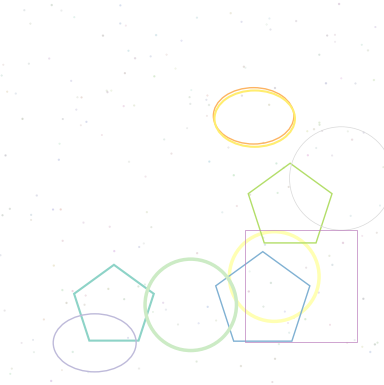[{"shape": "pentagon", "thickness": 1.5, "radius": 0.54, "center": [0.296, 0.203]}, {"shape": "circle", "thickness": 2.5, "radius": 0.58, "center": [0.712, 0.282]}, {"shape": "oval", "thickness": 1, "radius": 0.54, "center": [0.246, 0.11]}, {"shape": "pentagon", "thickness": 1, "radius": 0.64, "center": [0.683, 0.218]}, {"shape": "oval", "thickness": 1, "radius": 0.52, "center": [0.659, 0.699]}, {"shape": "pentagon", "thickness": 1, "radius": 0.57, "center": [0.754, 0.462]}, {"shape": "circle", "thickness": 0.5, "radius": 0.67, "center": [0.886, 0.536]}, {"shape": "square", "thickness": 0.5, "radius": 0.73, "center": [0.783, 0.258]}, {"shape": "circle", "thickness": 2.5, "radius": 0.59, "center": [0.495, 0.208]}, {"shape": "oval", "thickness": 1.5, "radius": 0.52, "center": [0.662, 0.692]}]